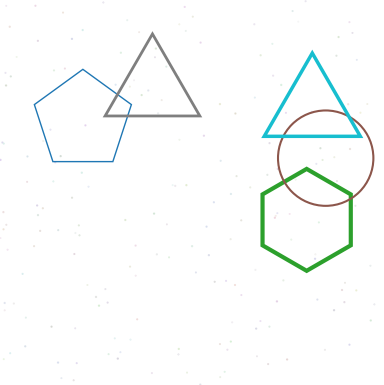[{"shape": "pentagon", "thickness": 1, "radius": 0.66, "center": [0.215, 0.687]}, {"shape": "hexagon", "thickness": 3, "radius": 0.66, "center": [0.797, 0.429]}, {"shape": "circle", "thickness": 1.5, "radius": 0.62, "center": [0.846, 0.589]}, {"shape": "triangle", "thickness": 2, "radius": 0.71, "center": [0.396, 0.77]}, {"shape": "triangle", "thickness": 2.5, "radius": 0.72, "center": [0.811, 0.718]}]